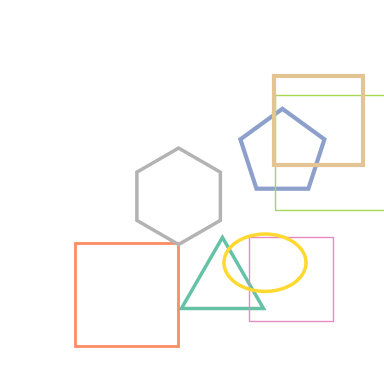[{"shape": "triangle", "thickness": 2.5, "radius": 0.62, "center": [0.578, 0.26]}, {"shape": "square", "thickness": 2, "radius": 0.67, "center": [0.328, 0.235]}, {"shape": "pentagon", "thickness": 3, "radius": 0.57, "center": [0.734, 0.603]}, {"shape": "square", "thickness": 1, "radius": 0.54, "center": [0.756, 0.276]}, {"shape": "square", "thickness": 1, "radius": 0.74, "center": [0.862, 0.604]}, {"shape": "oval", "thickness": 2.5, "radius": 0.53, "center": [0.688, 0.318]}, {"shape": "square", "thickness": 3, "radius": 0.58, "center": [0.828, 0.687]}, {"shape": "hexagon", "thickness": 2.5, "radius": 0.63, "center": [0.464, 0.49]}]